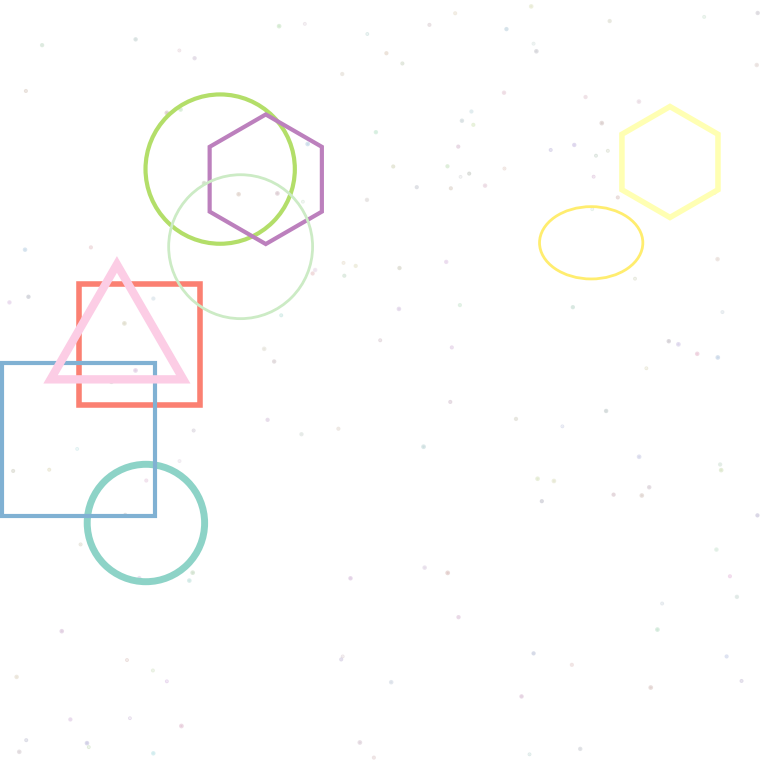[{"shape": "circle", "thickness": 2.5, "radius": 0.38, "center": [0.189, 0.321]}, {"shape": "hexagon", "thickness": 2, "radius": 0.36, "center": [0.87, 0.79]}, {"shape": "square", "thickness": 2, "radius": 0.39, "center": [0.181, 0.553]}, {"shape": "square", "thickness": 1.5, "radius": 0.5, "center": [0.102, 0.429]}, {"shape": "circle", "thickness": 1.5, "radius": 0.48, "center": [0.286, 0.78]}, {"shape": "triangle", "thickness": 3, "radius": 0.5, "center": [0.152, 0.557]}, {"shape": "hexagon", "thickness": 1.5, "radius": 0.42, "center": [0.345, 0.767]}, {"shape": "circle", "thickness": 1, "radius": 0.47, "center": [0.313, 0.68]}, {"shape": "oval", "thickness": 1, "radius": 0.34, "center": [0.768, 0.685]}]